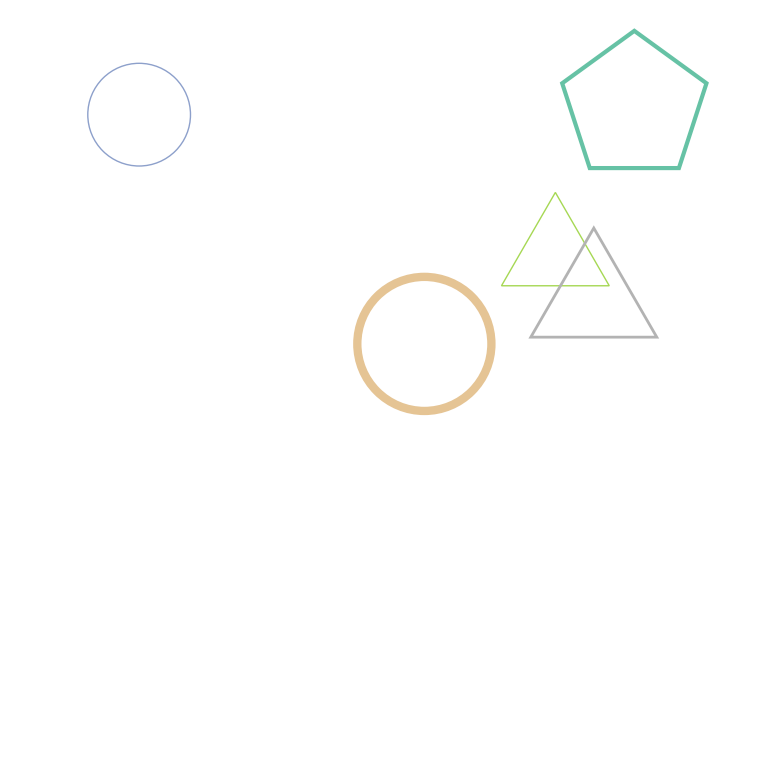[{"shape": "pentagon", "thickness": 1.5, "radius": 0.49, "center": [0.824, 0.861]}, {"shape": "circle", "thickness": 0.5, "radius": 0.33, "center": [0.181, 0.851]}, {"shape": "triangle", "thickness": 0.5, "radius": 0.4, "center": [0.721, 0.669]}, {"shape": "circle", "thickness": 3, "radius": 0.44, "center": [0.551, 0.553]}, {"shape": "triangle", "thickness": 1, "radius": 0.47, "center": [0.771, 0.609]}]